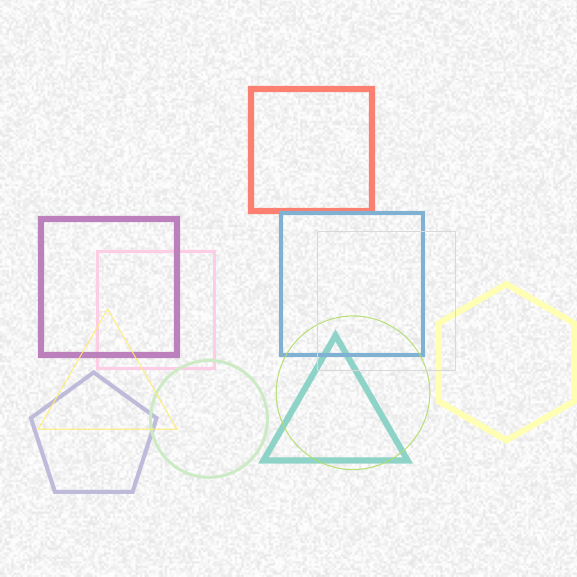[{"shape": "triangle", "thickness": 3, "radius": 0.72, "center": [0.581, 0.274]}, {"shape": "hexagon", "thickness": 3, "radius": 0.68, "center": [0.877, 0.372]}, {"shape": "pentagon", "thickness": 2, "radius": 0.57, "center": [0.162, 0.24]}, {"shape": "square", "thickness": 3, "radius": 0.53, "center": [0.539, 0.739]}, {"shape": "square", "thickness": 2, "radius": 0.61, "center": [0.609, 0.507]}, {"shape": "circle", "thickness": 0.5, "radius": 0.66, "center": [0.611, 0.319]}, {"shape": "square", "thickness": 1.5, "radius": 0.51, "center": [0.27, 0.462]}, {"shape": "square", "thickness": 0.5, "radius": 0.6, "center": [0.668, 0.479]}, {"shape": "square", "thickness": 3, "radius": 0.59, "center": [0.189, 0.502]}, {"shape": "circle", "thickness": 1.5, "radius": 0.51, "center": [0.362, 0.274]}, {"shape": "triangle", "thickness": 0.5, "radius": 0.69, "center": [0.186, 0.325]}]